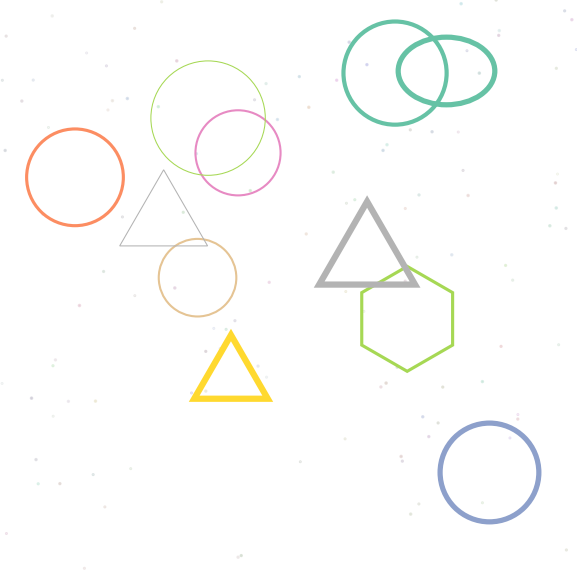[{"shape": "oval", "thickness": 2.5, "radius": 0.42, "center": [0.773, 0.876]}, {"shape": "circle", "thickness": 2, "radius": 0.45, "center": [0.684, 0.873]}, {"shape": "circle", "thickness": 1.5, "radius": 0.42, "center": [0.13, 0.692]}, {"shape": "circle", "thickness": 2.5, "radius": 0.43, "center": [0.848, 0.181]}, {"shape": "circle", "thickness": 1, "radius": 0.37, "center": [0.412, 0.734]}, {"shape": "circle", "thickness": 0.5, "radius": 0.5, "center": [0.36, 0.795]}, {"shape": "hexagon", "thickness": 1.5, "radius": 0.45, "center": [0.705, 0.447]}, {"shape": "triangle", "thickness": 3, "radius": 0.37, "center": [0.4, 0.345]}, {"shape": "circle", "thickness": 1, "radius": 0.34, "center": [0.342, 0.518]}, {"shape": "triangle", "thickness": 0.5, "radius": 0.44, "center": [0.283, 0.617]}, {"shape": "triangle", "thickness": 3, "radius": 0.48, "center": [0.636, 0.554]}]